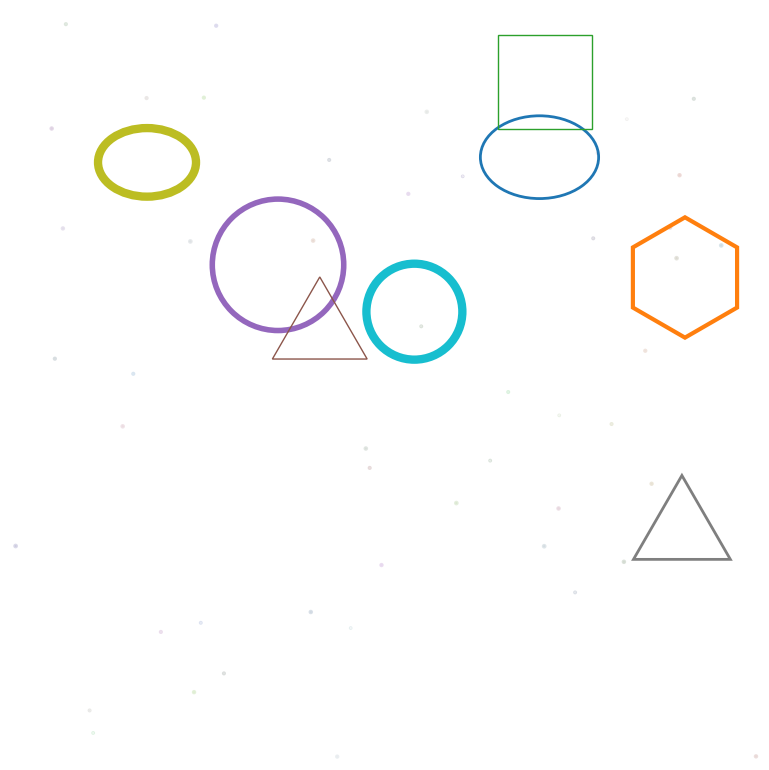[{"shape": "oval", "thickness": 1, "radius": 0.38, "center": [0.701, 0.796]}, {"shape": "hexagon", "thickness": 1.5, "radius": 0.39, "center": [0.89, 0.64]}, {"shape": "square", "thickness": 0.5, "radius": 0.3, "center": [0.708, 0.893]}, {"shape": "circle", "thickness": 2, "radius": 0.43, "center": [0.361, 0.656]}, {"shape": "triangle", "thickness": 0.5, "radius": 0.36, "center": [0.415, 0.569]}, {"shape": "triangle", "thickness": 1, "radius": 0.36, "center": [0.886, 0.31]}, {"shape": "oval", "thickness": 3, "radius": 0.32, "center": [0.191, 0.789]}, {"shape": "circle", "thickness": 3, "radius": 0.31, "center": [0.538, 0.595]}]